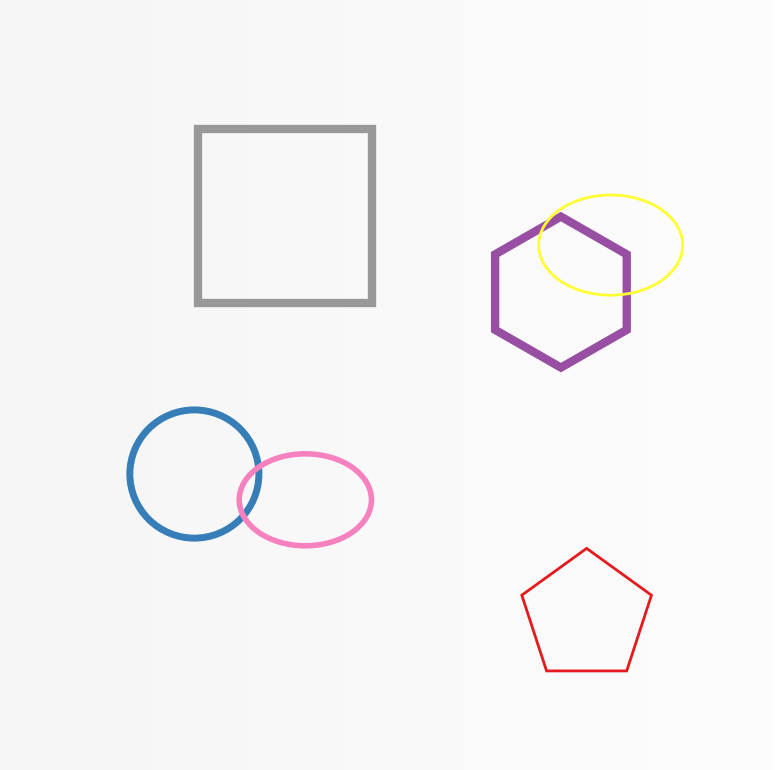[{"shape": "pentagon", "thickness": 1, "radius": 0.44, "center": [0.757, 0.2]}, {"shape": "circle", "thickness": 2.5, "radius": 0.42, "center": [0.251, 0.384]}, {"shape": "hexagon", "thickness": 3, "radius": 0.49, "center": [0.724, 0.621]}, {"shape": "oval", "thickness": 1, "radius": 0.46, "center": [0.788, 0.682]}, {"shape": "oval", "thickness": 2, "radius": 0.43, "center": [0.394, 0.351]}, {"shape": "square", "thickness": 3, "radius": 0.56, "center": [0.368, 0.719]}]